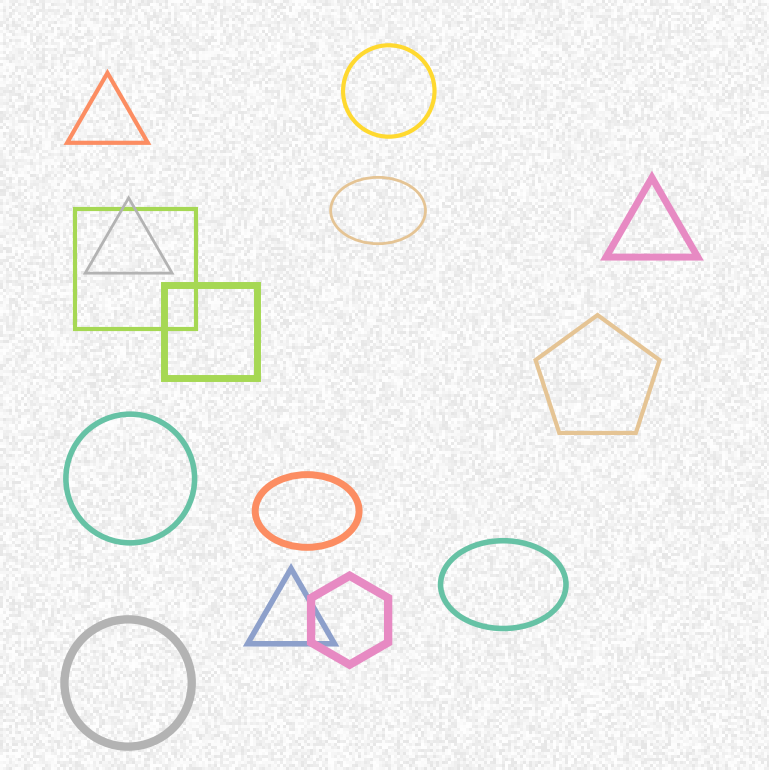[{"shape": "oval", "thickness": 2, "radius": 0.41, "center": [0.654, 0.241]}, {"shape": "circle", "thickness": 2, "radius": 0.42, "center": [0.169, 0.379]}, {"shape": "oval", "thickness": 2.5, "radius": 0.34, "center": [0.399, 0.336]}, {"shape": "triangle", "thickness": 1.5, "radius": 0.3, "center": [0.14, 0.845]}, {"shape": "triangle", "thickness": 2, "radius": 0.33, "center": [0.378, 0.196]}, {"shape": "hexagon", "thickness": 3, "radius": 0.29, "center": [0.454, 0.195]}, {"shape": "triangle", "thickness": 2.5, "radius": 0.34, "center": [0.847, 0.701]}, {"shape": "square", "thickness": 2.5, "radius": 0.3, "center": [0.273, 0.57]}, {"shape": "square", "thickness": 1.5, "radius": 0.39, "center": [0.176, 0.651]}, {"shape": "circle", "thickness": 1.5, "radius": 0.3, "center": [0.505, 0.882]}, {"shape": "oval", "thickness": 1, "radius": 0.31, "center": [0.491, 0.727]}, {"shape": "pentagon", "thickness": 1.5, "radius": 0.42, "center": [0.776, 0.506]}, {"shape": "triangle", "thickness": 1, "radius": 0.33, "center": [0.167, 0.678]}, {"shape": "circle", "thickness": 3, "radius": 0.41, "center": [0.166, 0.113]}]